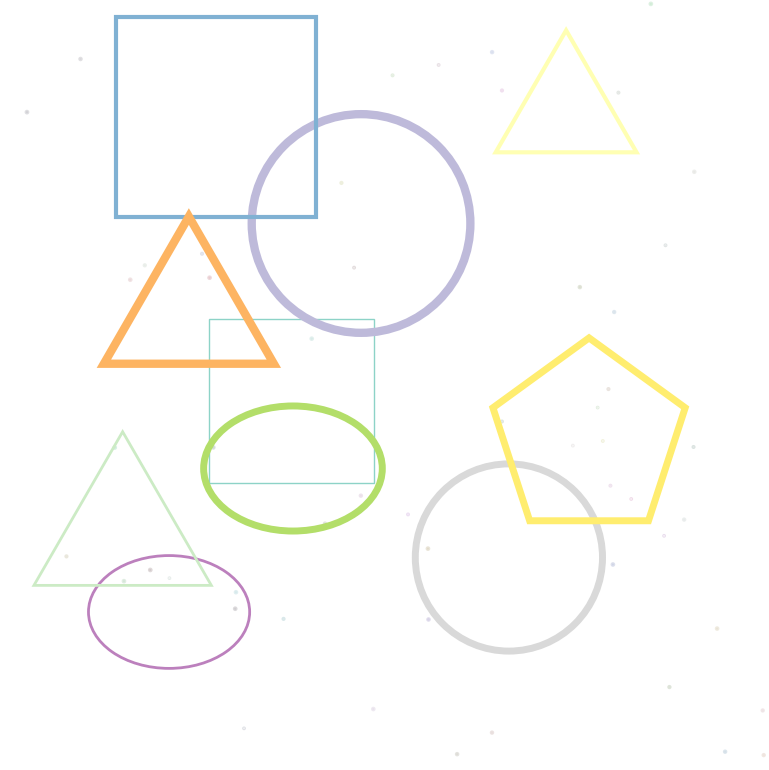[{"shape": "square", "thickness": 0.5, "radius": 0.53, "center": [0.379, 0.479]}, {"shape": "triangle", "thickness": 1.5, "radius": 0.53, "center": [0.735, 0.855]}, {"shape": "circle", "thickness": 3, "radius": 0.71, "center": [0.469, 0.71]}, {"shape": "square", "thickness": 1.5, "radius": 0.65, "center": [0.281, 0.849]}, {"shape": "triangle", "thickness": 3, "radius": 0.64, "center": [0.245, 0.591]}, {"shape": "oval", "thickness": 2.5, "radius": 0.58, "center": [0.38, 0.392]}, {"shape": "circle", "thickness": 2.5, "radius": 0.61, "center": [0.661, 0.276]}, {"shape": "oval", "thickness": 1, "radius": 0.52, "center": [0.22, 0.205]}, {"shape": "triangle", "thickness": 1, "radius": 0.67, "center": [0.159, 0.306]}, {"shape": "pentagon", "thickness": 2.5, "radius": 0.66, "center": [0.765, 0.43]}]